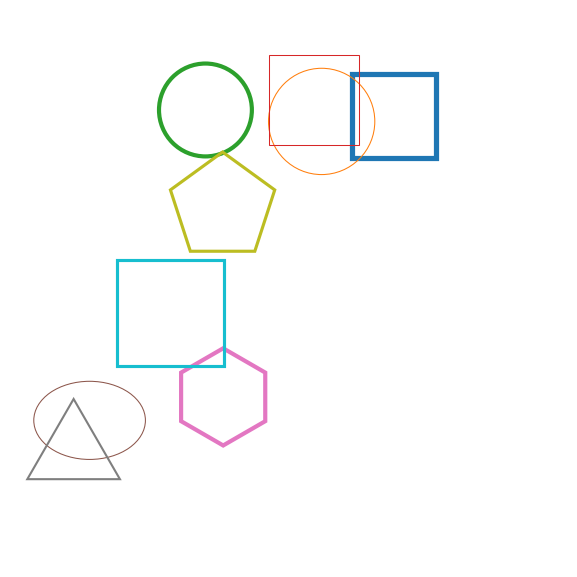[{"shape": "square", "thickness": 2.5, "radius": 0.36, "center": [0.682, 0.799]}, {"shape": "circle", "thickness": 0.5, "radius": 0.46, "center": [0.557, 0.789]}, {"shape": "circle", "thickness": 2, "radius": 0.4, "center": [0.356, 0.809]}, {"shape": "square", "thickness": 0.5, "radius": 0.39, "center": [0.543, 0.825]}, {"shape": "oval", "thickness": 0.5, "radius": 0.48, "center": [0.155, 0.271]}, {"shape": "hexagon", "thickness": 2, "radius": 0.42, "center": [0.386, 0.312]}, {"shape": "triangle", "thickness": 1, "radius": 0.46, "center": [0.127, 0.216]}, {"shape": "pentagon", "thickness": 1.5, "radius": 0.47, "center": [0.385, 0.641]}, {"shape": "square", "thickness": 1.5, "radius": 0.46, "center": [0.295, 0.457]}]